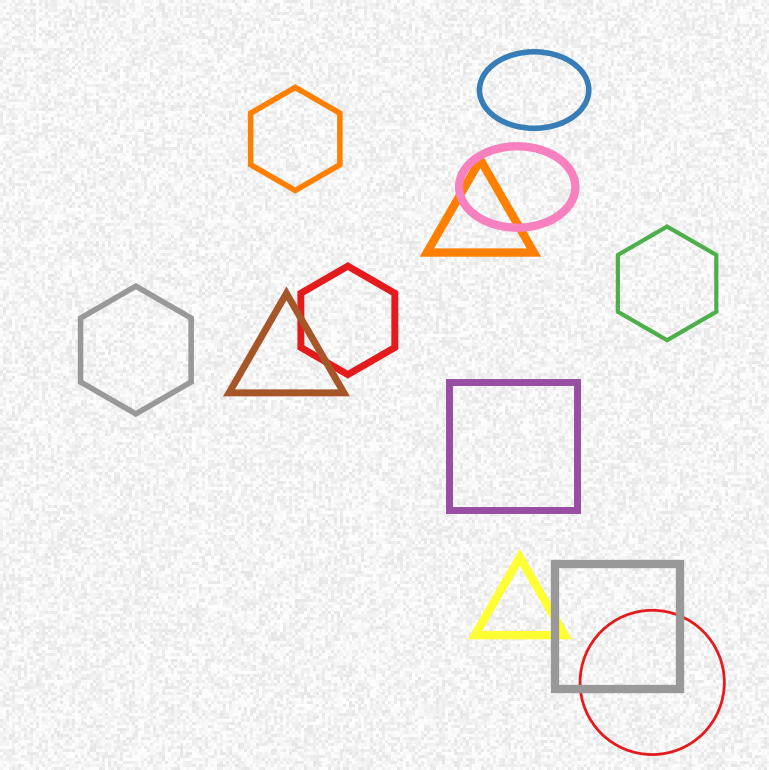[{"shape": "circle", "thickness": 1, "radius": 0.47, "center": [0.847, 0.114]}, {"shape": "hexagon", "thickness": 2.5, "radius": 0.35, "center": [0.452, 0.584]}, {"shape": "oval", "thickness": 2, "radius": 0.35, "center": [0.694, 0.883]}, {"shape": "hexagon", "thickness": 1.5, "radius": 0.37, "center": [0.866, 0.632]}, {"shape": "square", "thickness": 2.5, "radius": 0.41, "center": [0.666, 0.421]}, {"shape": "triangle", "thickness": 3, "radius": 0.4, "center": [0.624, 0.712]}, {"shape": "hexagon", "thickness": 2, "radius": 0.33, "center": [0.383, 0.82]}, {"shape": "triangle", "thickness": 3, "radius": 0.34, "center": [0.675, 0.209]}, {"shape": "triangle", "thickness": 2.5, "radius": 0.43, "center": [0.372, 0.533]}, {"shape": "oval", "thickness": 3, "radius": 0.38, "center": [0.672, 0.757]}, {"shape": "hexagon", "thickness": 2, "radius": 0.41, "center": [0.176, 0.545]}, {"shape": "square", "thickness": 3, "radius": 0.41, "center": [0.802, 0.187]}]